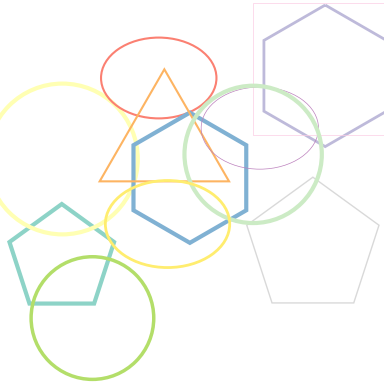[{"shape": "pentagon", "thickness": 3, "radius": 0.71, "center": [0.16, 0.327]}, {"shape": "circle", "thickness": 3, "radius": 0.98, "center": [0.162, 0.587]}, {"shape": "hexagon", "thickness": 2, "radius": 0.92, "center": [0.845, 0.803]}, {"shape": "oval", "thickness": 1.5, "radius": 0.75, "center": [0.412, 0.797]}, {"shape": "hexagon", "thickness": 3, "radius": 0.85, "center": [0.493, 0.538]}, {"shape": "triangle", "thickness": 1.5, "radius": 0.97, "center": [0.427, 0.626]}, {"shape": "circle", "thickness": 2.5, "radius": 0.8, "center": [0.24, 0.174]}, {"shape": "square", "thickness": 0.5, "radius": 0.86, "center": [0.829, 0.822]}, {"shape": "pentagon", "thickness": 1, "radius": 0.9, "center": [0.813, 0.359]}, {"shape": "oval", "thickness": 0.5, "radius": 0.76, "center": [0.675, 0.667]}, {"shape": "circle", "thickness": 3, "radius": 0.89, "center": [0.658, 0.599]}, {"shape": "oval", "thickness": 2, "radius": 0.81, "center": [0.435, 0.418]}]